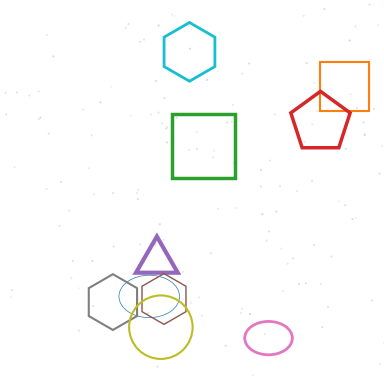[{"shape": "oval", "thickness": 0.5, "radius": 0.39, "center": [0.388, 0.23]}, {"shape": "square", "thickness": 1.5, "radius": 0.32, "center": [0.895, 0.775]}, {"shape": "square", "thickness": 2.5, "radius": 0.41, "center": [0.528, 0.621]}, {"shape": "pentagon", "thickness": 2.5, "radius": 0.4, "center": [0.832, 0.682]}, {"shape": "triangle", "thickness": 3, "radius": 0.31, "center": [0.407, 0.323]}, {"shape": "hexagon", "thickness": 1, "radius": 0.33, "center": [0.426, 0.223]}, {"shape": "oval", "thickness": 2, "radius": 0.31, "center": [0.697, 0.122]}, {"shape": "hexagon", "thickness": 1.5, "radius": 0.36, "center": [0.293, 0.215]}, {"shape": "circle", "thickness": 1.5, "radius": 0.41, "center": [0.418, 0.15]}, {"shape": "hexagon", "thickness": 2, "radius": 0.38, "center": [0.492, 0.865]}]